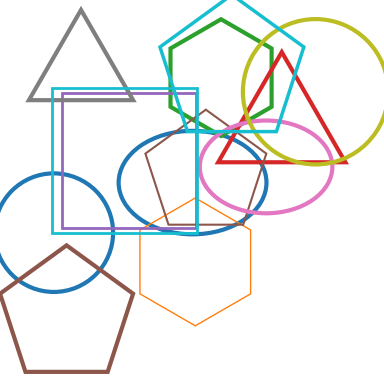[{"shape": "circle", "thickness": 3, "radius": 0.77, "center": [0.14, 0.396]}, {"shape": "oval", "thickness": 3, "radius": 0.96, "center": [0.5, 0.526]}, {"shape": "hexagon", "thickness": 1, "radius": 0.83, "center": [0.507, 0.32]}, {"shape": "hexagon", "thickness": 3, "radius": 0.76, "center": [0.574, 0.798]}, {"shape": "triangle", "thickness": 3, "radius": 0.95, "center": [0.732, 0.674]}, {"shape": "square", "thickness": 2, "radius": 0.87, "center": [0.335, 0.583]}, {"shape": "pentagon", "thickness": 3, "radius": 0.91, "center": [0.173, 0.181]}, {"shape": "pentagon", "thickness": 1.5, "radius": 0.83, "center": [0.535, 0.55]}, {"shape": "oval", "thickness": 3, "radius": 0.86, "center": [0.691, 0.566]}, {"shape": "triangle", "thickness": 3, "radius": 0.78, "center": [0.21, 0.818]}, {"shape": "circle", "thickness": 3, "radius": 0.94, "center": [0.82, 0.762]}, {"shape": "square", "thickness": 2, "radius": 0.94, "center": [0.323, 0.584]}, {"shape": "pentagon", "thickness": 2.5, "radius": 0.98, "center": [0.602, 0.817]}]